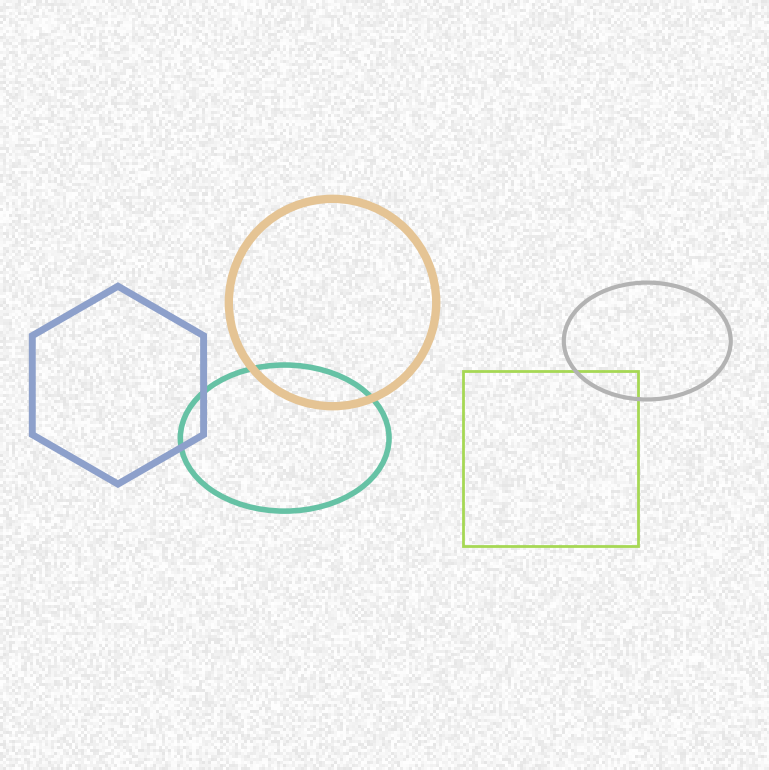[{"shape": "oval", "thickness": 2, "radius": 0.68, "center": [0.37, 0.431]}, {"shape": "hexagon", "thickness": 2.5, "radius": 0.64, "center": [0.153, 0.5]}, {"shape": "square", "thickness": 1, "radius": 0.57, "center": [0.715, 0.404]}, {"shape": "circle", "thickness": 3, "radius": 0.67, "center": [0.432, 0.607]}, {"shape": "oval", "thickness": 1.5, "radius": 0.54, "center": [0.841, 0.557]}]